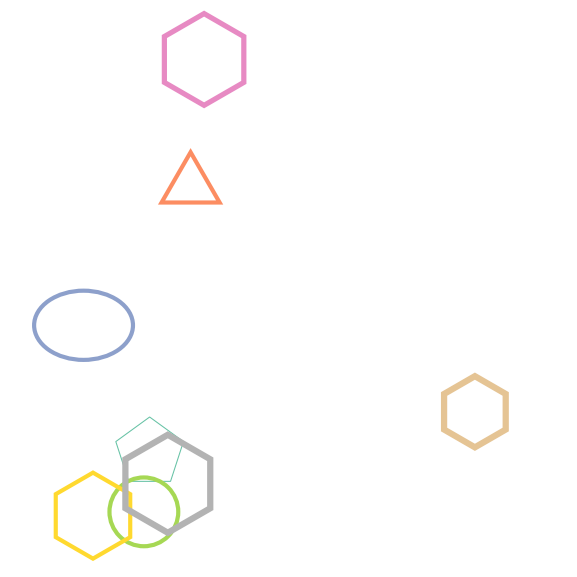[{"shape": "pentagon", "thickness": 0.5, "radius": 0.31, "center": [0.259, 0.215]}, {"shape": "triangle", "thickness": 2, "radius": 0.29, "center": [0.33, 0.677]}, {"shape": "oval", "thickness": 2, "radius": 0.43, "center": [0.145, 0.436]}, {"shape": "hexagon", "thickness": 2.5, "radius": 0.4, "center": [0.353, 0.896]}, {"shape": "circle", "thickness": 2, "radius": 0.3, "center": [0.249, 0.113]}, {"shape": "hexagon", "thickness": 2, "radius": 0.37, "center": [0.161, 0.106]}, {"shape": "hexagon", "thickness": 3, "radius": 0.31, "center": [0.822, 0.286]}, {"shape": "hexagon", "thickness": 3, "radius": 0.42, "center": [0.291, 0.161]}]